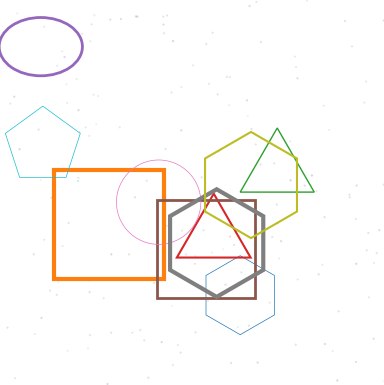[{"shape": "hexagon", "thickness": 0.5, "radius": 0.51, "center": [0.624, 0.233]}, {"shape": "square", "thickness": 3, "radius": 0.71, "center": [0.284, 0.417]}, {"shape": "triangle", "thickness": 1, "radius": 0.55, "center": [0.72, 0.557]}, {"shape": "triangle", "thickness": 1.5, "radius": 0.55, "center": [0.555, 0.386]}, {"shape": "oval", "thickness": 2, "radius": 0.54, "center": [0.106, 0.879]}, {"shape": "square", "thickness": 2, "radius": 0.64, "center": [0.535, 0.354]}, {"shape": "circle", "thickness": 0.5, "radius": 0.55, "center": [0.412, 0.475]}, {"shape": "hexagon", "thickness": 3, "radius": 0.7, "center": [0.563, 0.369]}, {"shape": "hexagon", "thickness": 1.5, "radius": 0.69, "center": [0.652, 0.519]}, {"shape": "pentagon", "thickness": 0.5, "radius": 0.51, "center": [0.111, 0.622]}]